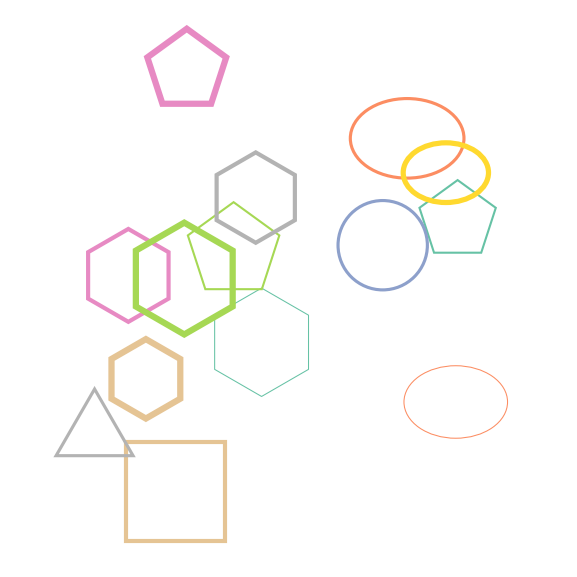[{"shape": "pentagon", "thickness": 1, "radius": 0.35, "center": [0.792, 0.618]}, {"shape": "hexagon", "thickness": 0.5, "radius": 0.47, "center": [0.453, 0.406]}, {"shape": "oval", "thickness": 1.5, "radius": 0.49, "center": [0.705, 0.76]}, {"shape": "oval", "thickness": 0.5, "radius": 0.45, "center": [0.789, 0.303]}, {"shape": "circle", "thickness": 1.5, "radius": 0.39, "center": [0.663, 0.575]}, {"shape": "hexagon", "thickness": 2, "radius": 0.4, "center": [0.222, 0.522]}, {"shape": "pentagon", "thickness": 3, "radius": 0.36, "center": [0.323, 0.878]}, {"shape": "pentagon", "thickness": 1, "radius": 0.42, "center": [0.404, 0.566]}, {"shape": "hexagon", "thickness": 3, "radius": 0.48, "center": [0.319, 0.517]}, {"shape": "oval", "thickness": 2.5, "radius": 0.37, "center": [0.772, 0.7]}, {"shape": "square", "thickness": 2, "radius": 0.43, "center": [0.304, 0.148]}, {"shape": "hexagon", "thickness": 3, "radius": 0.34, "center": [0.253, 0.343]}, {"shape": "hexagon", "thickness": 2, "radius": 0.39, "center": [0.443, 0.657]}, {"shape": "triangle", "thickness": 1.5, "radius": 0.38, "center": [0.164, 0.249]}]